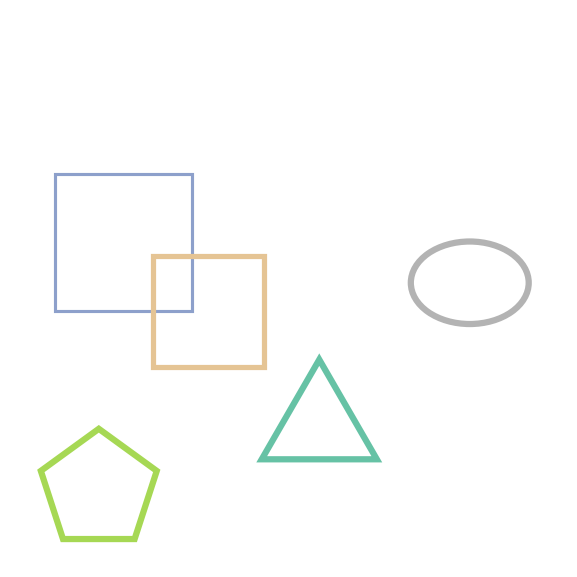[{"shape": "triangle", "thickness": 3, "radius": 0.58, "center": [0.553, 0.261]}, {"shape": "square", "thickness": 1.5, "radius": 0.59, "center": [0.214, 0.58]}, {"shape": "pentagon", "thickness": 3, "radius": 0.53, "center": [0.171, 0.151]}, {"shape": "square", "thickness": 2.5, "radius": 0.48, "center": [0.361, 0.459]}, {"shape": "oval", "thickness": 3, "radius": 0.51, "center": [0.813, 0.51]}]